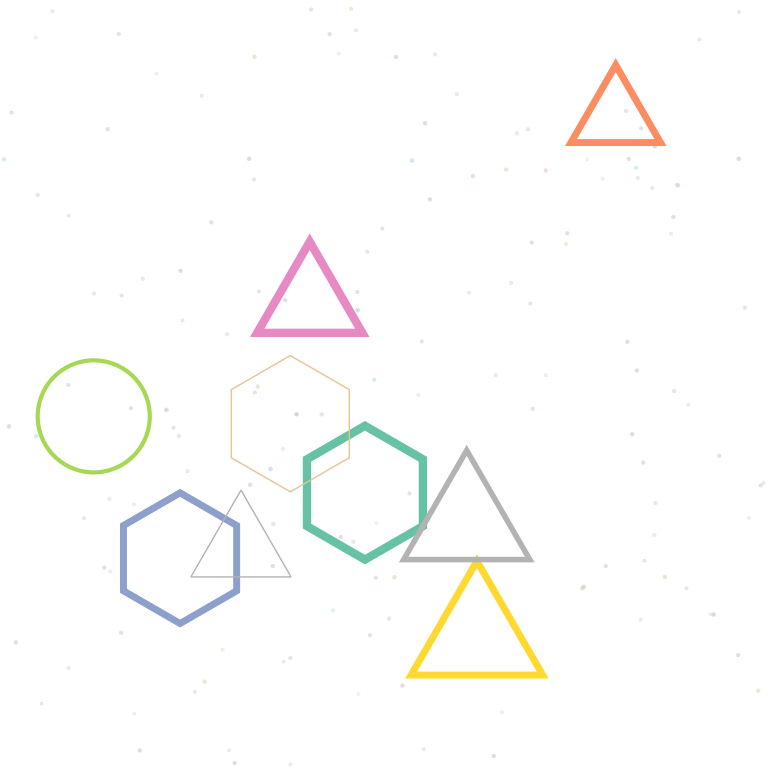[{"shape": "hexagon", "thickness": 3, "radius": 0.43, "center": [0.474, 0.36]}, {"shape": "triangle", "thickness": 2.5, "radius": 0.34, "center": [0.8, 0.848]}, {"shape": "hexagon", "thickness": 2.5, "radius": 0.42, "center": [0.234, 0.275]}, {"shape": "triangle", "thickness": 3, "radius": 0.39, "center": [0.402, 0.607]}, {"shape": "circle", "thickness": 1.5, "radius": 0.36, "center": [0.122, 0.459]}, {"shape": "triangle", "thickness": 2.5, "radius": 0.49, "center": [0.619, 0.173]}, {"shape": "hexagon", "thickness": 0.5, "radius": 0.44, "center": [0.377, 0.45]}, {"shape": "triangle", "thickness": 0.5, "radius": 0.38, "center": [0.313, 0.288]}, {"shape": "triangle", "thickness": 2, "radius": 0.47, "center": [0.606, 0.321]}]